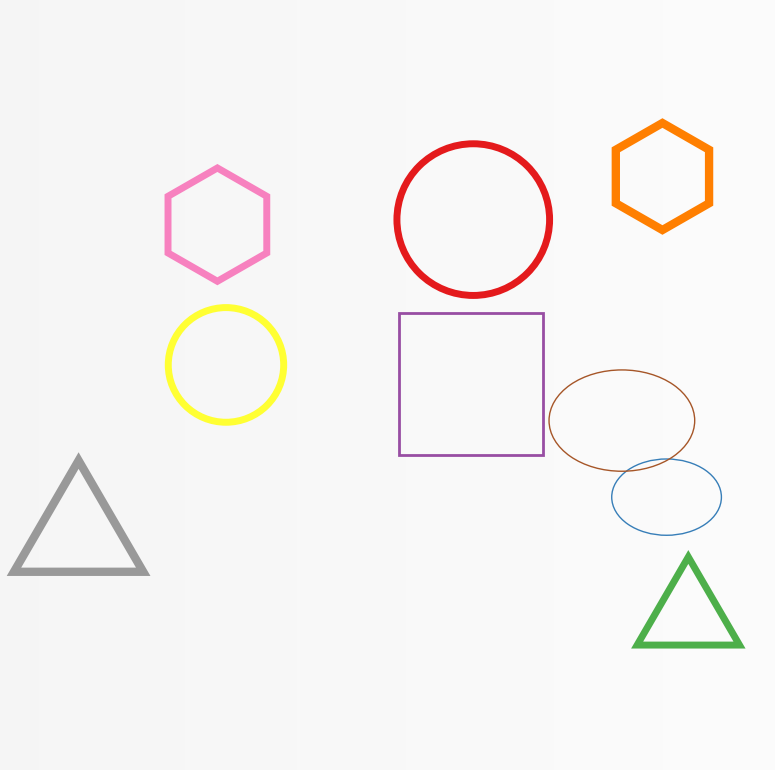[{"shape": "circle", "thickness": 2.5, "radius": 0.49, "center": [0.611, 0.715]}, {"shape": "oval", "thickness": 0.5, "radius": 0.35, "center": [0.86, 0.354]}, {"shape": "triangle", "thickness": 2.5, "radius": 0.38, "center": [0.888, 0.2]}, {"shape": "square", "thickness": 1, "radius": 0.46, "center": [0.607, 0.501]}, {"shape": "hexagon", "thickness": 3, "radius": 0.35, "center": [0.855, 0.771]}, {"shape": "circle", "thickness": 2.5, "radius": 0.37, "center": [0.292, 0.526]}, {"shape": "oval", "thickness": 0.5, "radius": 0.47, "center": [0.802, 0.454]}, {"shape": "hexagon", "thickness": 2.5, "radius": 0.37, "center": [0.281, 0.708]}, {"shape": "triangle", "thickness": 3, "radius": 0.48, "center": [0.101, 0.306]}]